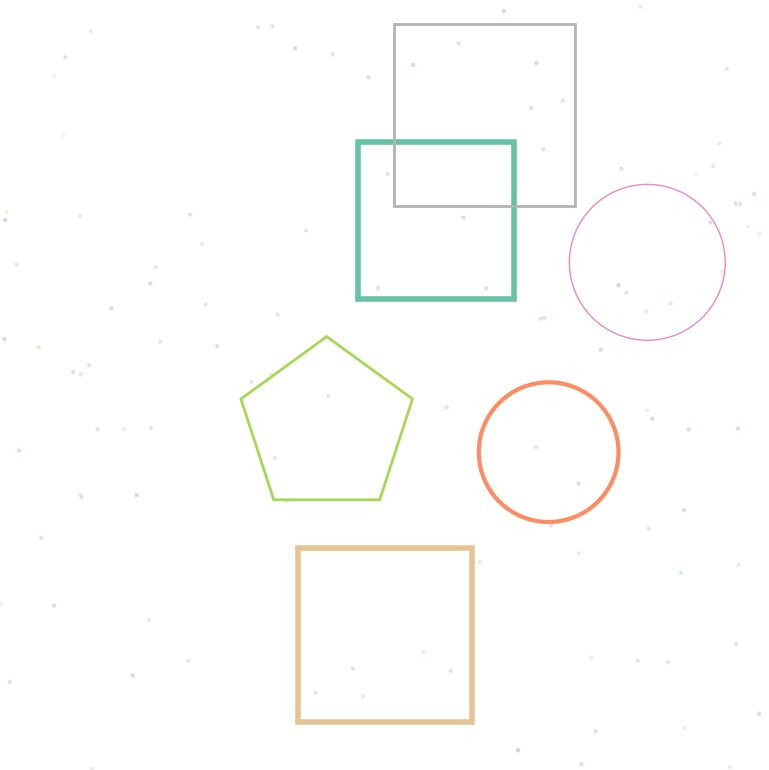[{"shape": "square", "thickness": 2, "radius": 0.51, "center": [0.566, 0.714]}, {"shape": "circle", "thickness": 1.5, "radius": 0.45, "center": [0.713, 0.413]}, {"shape": "circle", "thickness": 0.5, "radius": 0.51, "center": [0.841, 0.659]}, {"shape": "pentagon", "thickness": 1, "radius": 0.59, "center": [0.424, 0.446]}, {"shape": "square", "thickness": 2, "radius": 0.56, "center": [0.5, 0.176]}, {"shape": "square", "thickness": 1, "radius": 0.59, "center": [0.629, 0.851]}]